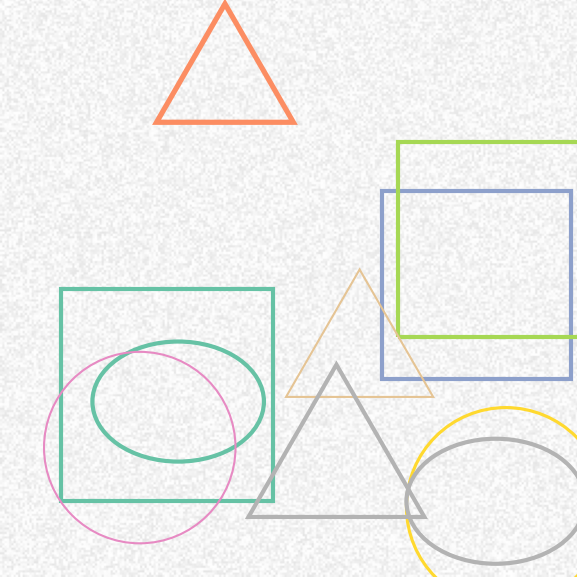[{"shape": "square", "thickness": 2, "radius": 0.92, "center": [0.29, 0.315]}, {"shape": "oval", "thickness": 2, "radius": 0.74, "center": [0.309, 0.304]}, {"shape": "triangle", "thickness": 2.5, "radius": 0.68, "center": [0.39, 0.856]}, {"shape": "square", "thickness": 2, "radius": 0.82, "center": [0.825, 0.506]}, {"shape": "circle", "thickness": 1, "radius": 0.83, "center": [0.242, 0.224]}, {"shape": "square", "thickness": 2, "radius": 0.84, "center": [0.857, 0.584]}, {"shape": "circle", "thickness": 1.5, "radius": 0.86, "center": [0.876, 0.121]}, {"shape": "triangle", "thickness": 1, "radius": 0.74, "center": [0.623, 0.385]}, {"shape": "oval", "thickness": 2, "radius": 0.77, "center": [0.858, 0.131]}, {"shape": "triangle", "thickness": 2, "radius": 0.88, "center": [0.583, 0.192]}]